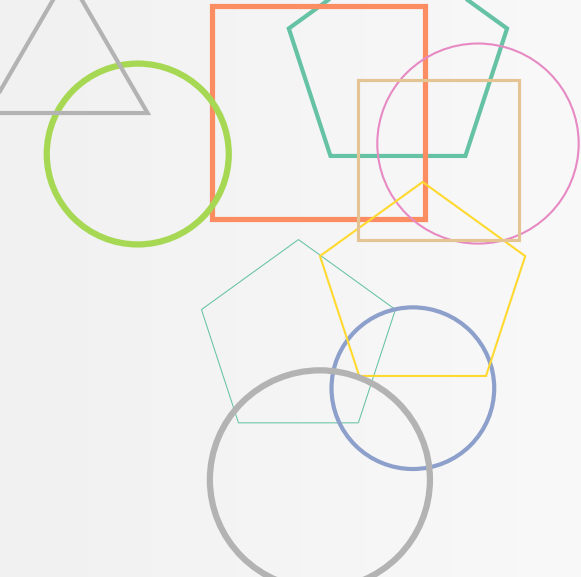[{"shape": "pentagon", "thickness": 0.5, "radius": 0.88, "center": [0.513, 0.409]}, {"shape": "pentagon", "thickness": 2, "radius": 0.99, "center": [0.685, 0.889]}, {"shape": "square", "thickness": 2.5, "radius": 0.92, "center": [0.548, 0.804]}, {"shape": "circle", "thickness": 2, "radius": 0.7, "center": [0.71, 0.327]}, {"shape": "circle", "thickness": 1, "radius": 0.87, "center": [0.822, 0.751]}, {"shape": "circle", "thickness": 3, "radius": 0.78, "center": [0.237, 0.732]}, {"shape": "pentagon", "thickness": 1, "radius": 0.93, "center": [0.727, 0.498]}, {"shape": "square", "thickness": 1.5, "radius": 0.69, "center": [0.754, 0.723]}, {"shape": "triangle", "thickness": 2, "radius": 0.8, "center": [0.116, 0.883]}, {"shape": "circle", "thickness": 3, "radius": 0.95, "center": [0.55, 0.169]}]